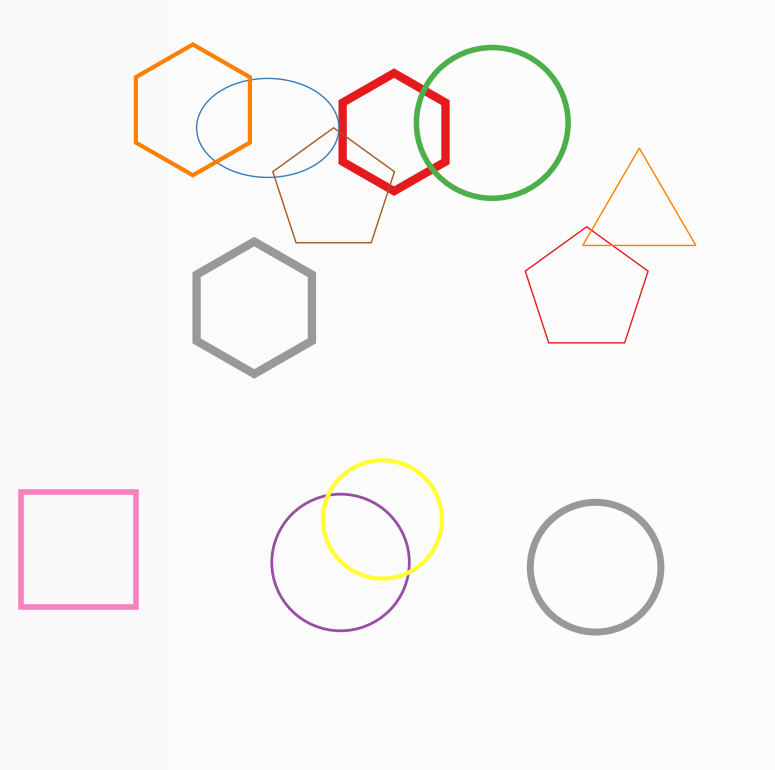[{"shape": "pentagon", "thickness": 0.5, "radius": 0.42, "center": [0.757, 0.622]}, {"shape": "hexagon", "thickness": 3, "radius": 0.38, "center": [0.508, 0.828]}, {"shape": "oval", "thickness": 0.5, "radius": 0.46, "center": [0.346, 0.834]}, {"shape": "circle", "thickness": 2, "radius": 0.49, "center": [0.635, 0.84]}, {"shape": "circle", "thickness": 1, "radius": 0.44, "center": [0.439, 0.269]}, {"shape": "triangle", "thickness": 0.5, "radius": 0.42, "center": [0.825, 0.723]}, {"shape": "hexagon", "thickness": 1.5, "radius": 0.42, "center": [0.249, 0.857]}, {"shape": "circle", "thickness": 1.5, "radius": 0.38, "center": [0.493, 0.325]}, {"shape": "pentagon", "thickness": 0.5, "radius": 0.41, "center": [0.43, 0.752]}, {"shape": "square", "thickness": 2, "radius": 0.37, "center": [0.101, 0.286]}, {"shape": "hexagon", "thickness": 3, "radius": 0.43, "center": [0.328, 0.6]}, {"shape": "circle", "thickness": 2.5, "radius": 0.42, "center": [0.769, 0.263]}]